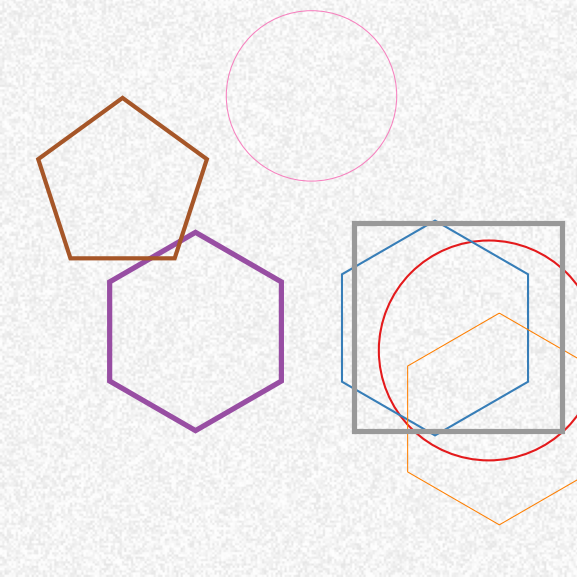[{"shape": "circle", "thickness": 1, "radius": 0.95, "center": [0.846, 0.392]}, {"shape": "hexagon", "thickness": 1, "radius": 0.93, "center": [0.753, 0.431]}, {"shape": "hexagon", "thickness": 2.5, "radius": 0.86, "center": [0.339, 0.425]}, {"shape": "hexagon", "thickness": 0.5, "radius": 0.92, "center": [0.865, 0.274]}, {"shape": "pentagon", "thickness": 2, "radius": 0.77, "center": [0.212, 0.676]}, {"shape": "circle", "thickness": 0.5, "radius": 0.74, "center": [0.539, 0.833]}, {"shape": "square", "thickness": 2.5, "radius": 0.9, "center": [0.794, 0.433]}]